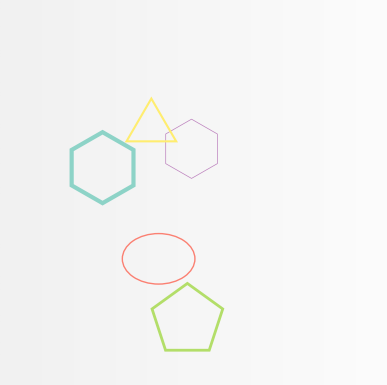[{"shape": "hexagon", "thickness": 3, "radius": 0.46, "center": [0.265, 0.565]}, {"shape": "oval", "thickness": 1, "radius": 0.47, "center": [0.409, 0.328]}, {"shape": "pentagon", "thickness": 2, "radius": 0.48, "center": [0.484, 0.168]}, {"shape": "hexagon", "thickness": 0.5, "radius": 0.38, "center": [0.494, 0.614]}, {"shape": "triangle", "thickness": 1.5, "radius": 0.37, "center": [0.391, 0.67]}]